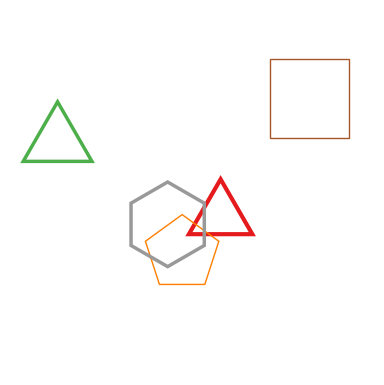[{"shape": "triangle", "thickness": 3, "radius": 0.48, "center": [0.573, 0.439]}, {"shape": "triangle", "thickness": 2.5, "radius": 0.52, "center": [0.15, 0.632]}, {"shape": "pentagon", "thickness": 1, "radius": 0.5, "center": [0.473, 0.342]}, {"shape": "square", "thickness": 1, "radius": 0.51, "center": [0.804, 0.744]}, {"shape": "hexagon", "thickness": 2.5, "radius": 0.55, "center": [0.435, 0.417]}]